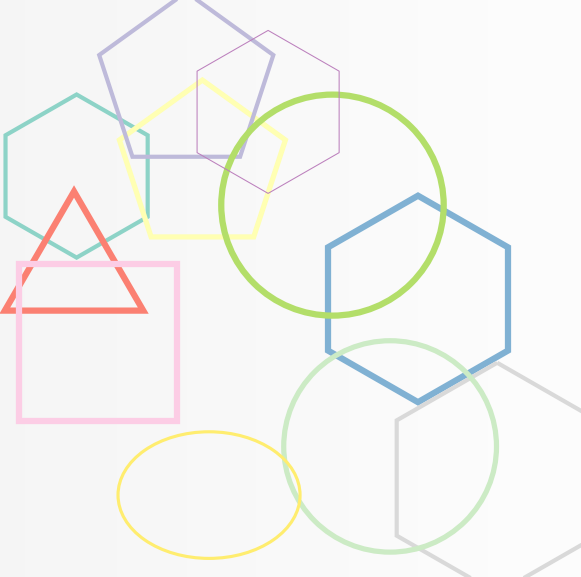[{"shape": "hexagon", "thickness": 2, "radius": 0.71, "center": [0.132, 0.694]}, {"shape": "pentagon", "thickness": 2.5, "radius": 0.75, "center": [0.348, 0.71]}, {"shape": "pentagon", "thickness": 2, "radius": 0.79, "center": [0.32, 0.855]}, {"shape": "triangle", "thickness": 3, "radius": 0.69, "center": [0.127, 0.53]}, {"shape": "hexagon", "thickness": 3, "radius": 0.89, "center": [0.719, 0.481]}, {"shape": "circle", "thickness": 3, "radius": 0.96, "center": [0.572, 0.644]}, {"shape": "square", "thickness": 3, "radius": 0.68, "center": [0.169, 0.406]}, {"shape": "hexagon", "thickness": 2, "radius": 1.0, "center": [0.855, 0.171]}, {"shape": "hexagon", "thickness": 0.5, "radius": 0.71, "center": [0.461, 0.805]}, {"shape": "circle", "thickness": 2.5, "radius": 0.92, "center": [0.671, 0.226]}, {"shape": "oval", "thickness": 1.5, "radius": 0.78, "center": [0.36, 0.142]}]